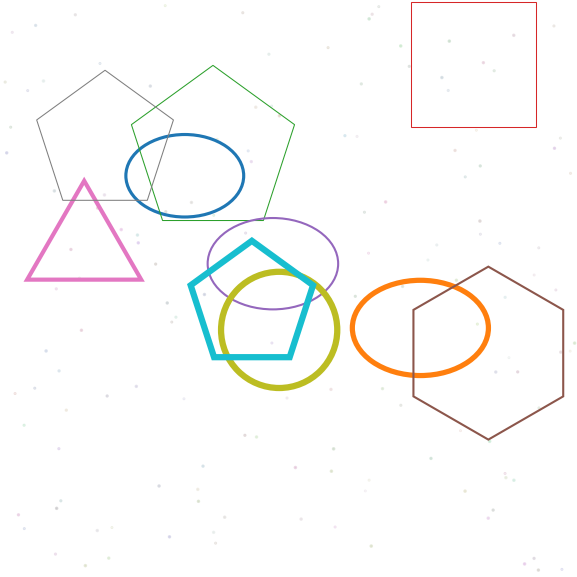[{"shape": "oval", "thickness": 1.5, "radius": 0.51, "center": [0.32, 0.695]}, {"shape": "oval", "thickness": 2.5, "radius": 0.59, "center": [0.728, 0.431]}, {"shape": "pentagon", "thickness": 0.5, "radius": 0.74, "center": [0.369, 0.737]}, {"shape": "square", "thickness": 0.5, "radius": 0.54, "center": [0.82, 0.887]}, {"shape": "oval", "thickness": 1, "radius": 0.57, "center": [0.473, 0.543]}, {"shape": "hexagon", "thickness": 1, "radius": 0.75, "center": [0.846, 0.388]}, {"shape": "triangle", "thickness": 2, "radius": 0.57, "center": [0.146, 0.572]}, {"shape": "pentagon", "thickness": 0.5, "radius": 0.62, "center": [0.182, 0.753]}, {"shape": "circle", "thickness": 3, "radius": 0.5, "center": [0.483, 0.428]}, {"shape": "pentagon", "thickness": 3, "radius": 0.56, "center": [0.436, 0.471]}]